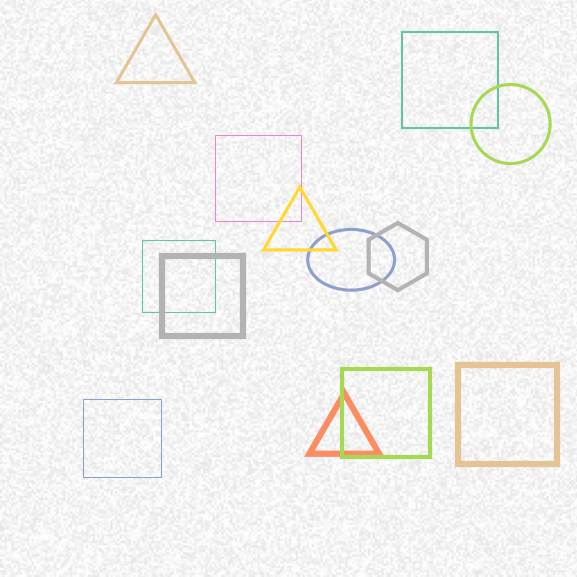[{"shape": "square", "thickness": 1, "radius": 0.41, "center": [0.779, 0.861]}, {"shape": "square", "thickness": 0.5, "radius": 0.31, "center": [0.309, 0.521]}, {"shape": "triangle", "thickness": 3, "radius": 0.35, "center": [0.596, 0.248]}, {"shape": "oval", "thickness": 1.5, "radius": 0.38, "center": [0.608, 0.549]}, {"shape": "square", "thickness": 0.5, "radius": 0.34, "center": [0.211, 0.241]}, {"shape": "square", "thickness": 0.5, "radius": 0.37, "center": [0.447, 0.69]}, {"shape": "square", "thickness": 2, "radius": 0.38, "center": [0.668, 0.283]}, {"shape": "circle", "thickness": 1.5, "radius": 0.34, "center": [0.884, 0.784]}, {"shape": "triangle", "thickness": 1.5, "radius": 0.36, "center": [0.519, 0.603]}, {"shape": "triangle", "thickness": 1.5, "radius": 0.39, "center": [0.27, 0.895]}, {"shape": "square", "thickness": 3, "radius": 0.43, "center": [0.879, 0.282]}, {"shape": "hexagon", "thickness": 2, "radius": 0.29, "center": [0.689, 0.555]}, {"shape": "square", "thickness": 3, "radius": 0.35, "center": [0.351, 0.487]}]